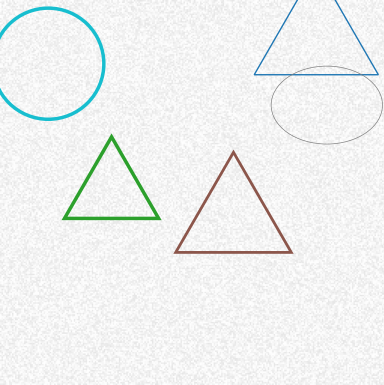[{"shape": "triangle", "thickness": 1, "radius": 0.93, "center": [0.822, 0.899]}, {"shape": "triangle", "thickness": 2.5, "radius": 0.71, "center": [0.29, 0.503]}, {"shape": "triangle", "thickness": 2, "radius": 0.87, "center": [0.606, 0.431]}, {"shape": "oval", "thickness": 0.5, "radius": 0.72, "center": [0.849, 0.727]}, {"shape": "circle", "thickness": 2.5, "radius": 0.72, "center": [0.125, 0.834]}]